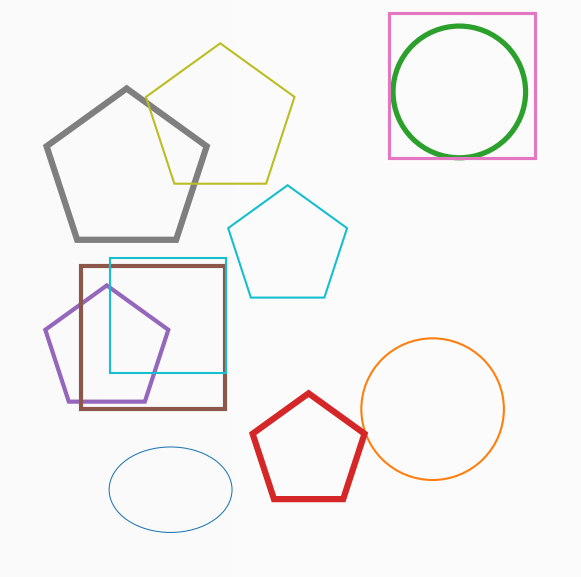[{"shape": "oval", "thickness": 0.5, "radius": 0.53, "center": [0.293, 0.151]}, {"shape": "circle", "thickness": 1, "radius": 0.61, "center": [0.744, 0.291]}, {"shape": "circle", "thickness": 2.5, "radius": 0.57, "center": [0.79, 0.84]}, {"shape": "pentagon", "thickness": 3, "radius": 0.51, "center": [0.531, 0.217]}, {"shape": "pentagon", "thickness": 2, "radius": 0.56, "center": [0.184, 0.394]}, {"shape": "square", "thickness": 2, "radius": 0.62, "center": [0.264, 0.415]}, {"shape": "square", "thickness": 1.5, "radius": 0.63, "center": [0.795, 0.851]}, {"shape": "pentagon", "thickness": 3, "radius": 0.72, "center": [0.218, 0.701]}, {"shape": "pentagon", "thickness": 1, "radius": 0.67, "center": [0.379, 0.79]}, {"shape": "square", "thickness": 1, "radius": 0.5, "center": [0.289, 0.453]}, {"shape": "pentagon", "thickness": 1, "radius": 0.54, "center": [0.495, 0.571]}]